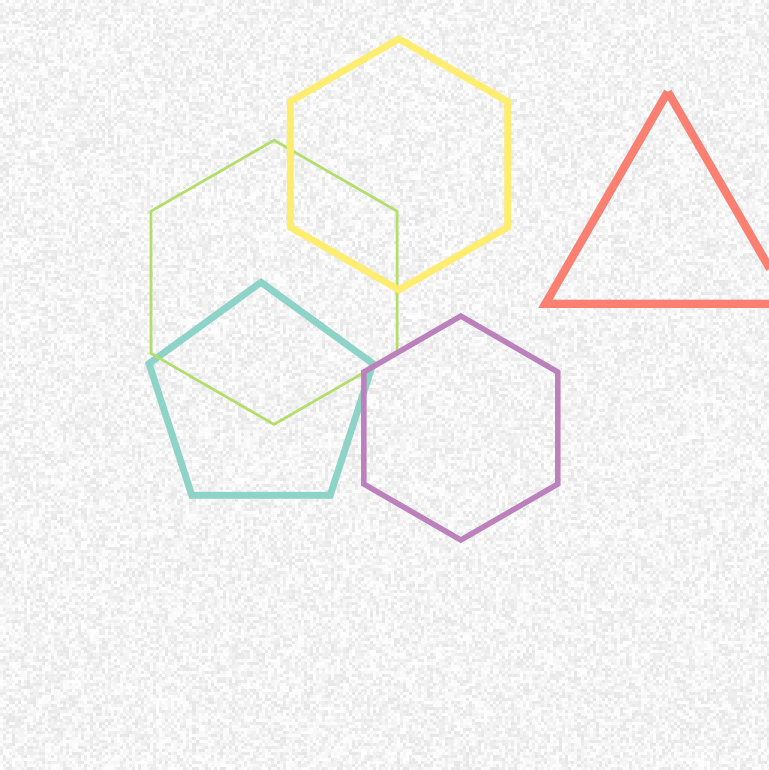[{"shape": "pentagon", "thickness": 2.5, "radius": 0.76, "center": [0.339, 0.48]}, {"shape": "triangle", "thickness": 3, "radius": 0.92, "center": [0.867, 0.697]}, {"shape": "hexagon", "thickness": 1, "radius": 0.92, "center": [0.356, 0.633]}, {"shape": "hexagon", "thickness": 2, "radius": 0.73, "center": [0.598, 0.444]}, {"shape": "hexagon", "thickness": 2.5, "radius": 0.81, "center": [0.518, 0.787]}]